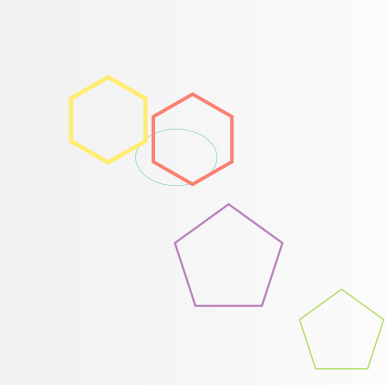[{"shape": "oval", "thickness": 0.5, "radius": 0.53, "center": [0.455, 0.591]}, {"shape": "hexagon", "thickness": 2.5, "radius": 0.59, "center": [0.497, 0.638]}, {"shape": "pentagon", "thickness": 1, "radius": 0.57, "center": [0.882, 0.135]}, {"shape": "pentagon", "thickness": 1.5, "radius": 0.73, "center": [0.59, 0.324]}, {"shape": "hexagon", "thickness": 3, "radius": 0.55, "center": [0.279, 0.689]}]